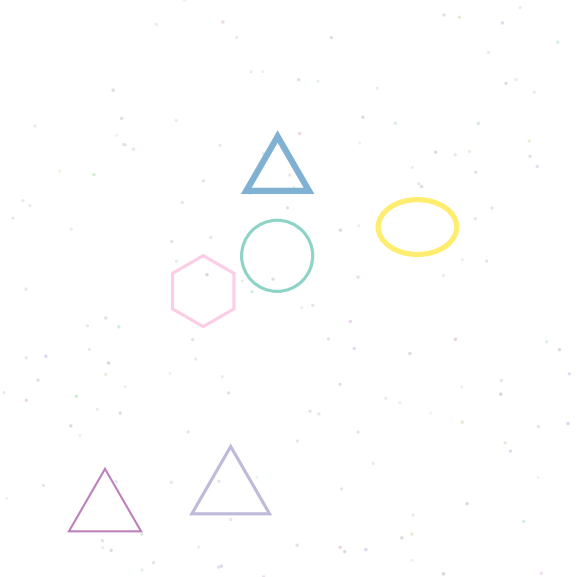[{"shape": "circle", "thickness": 1.5, "radius": 0.31, "center": [0.48, 0.556]}, {"shape": "triangle", "thickness": 1.5, "radius": 0.39, "center": [0.4, 0.148]}, {"shape": "triangle", "thickness": 3, "radius": 0.31, "center": [0.481, 0.7]}, {"shape": "hexagon", "thickness": 1.5, "radius": 0.31, "center": [0.352, 0.495]}, {"shape": "triangle", "thickness": 1, "radius": 0.36, "center": [0.182, 0.115]}, {"shape": "oval", "thickness": 2.5, "radius": 0.34, "center": [0.723, 0.606]}]